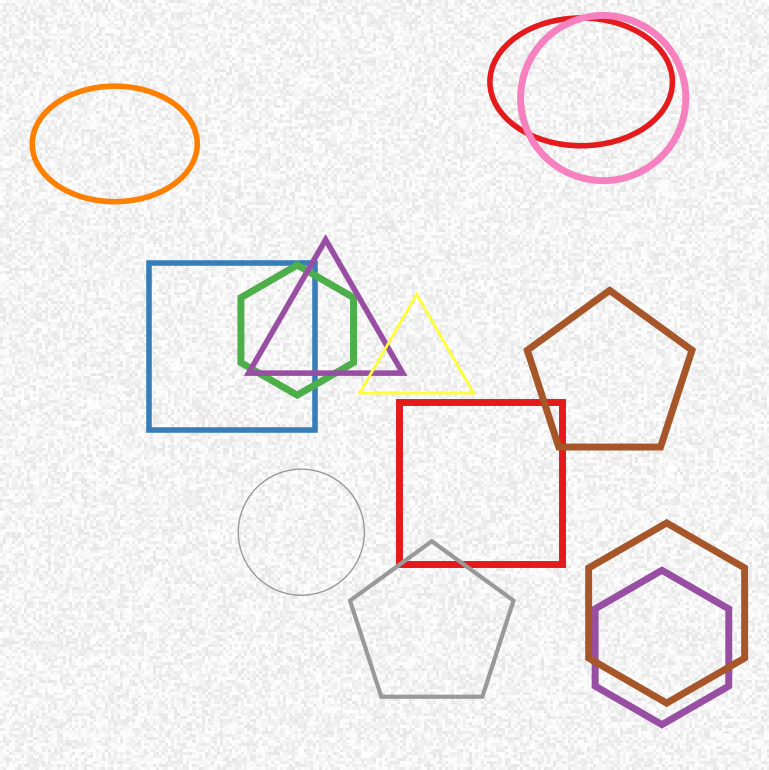[{"shape": "square", "thickness": 2.5, "radius": 0.53, "center": [0.624, 0.372]}, {"shape": "oval", "thickness": 2, "radius": 0.59, "center": [0.755, 0.894]}, {"shape": "square", "thickness": 2, "radius": 0.54, "center": [0.301, 0.55]}, {"shape": "hexagon", "thickness": 2.5, "radius": 0.42, "center": [0.386, 0.571]}, {"shape": "triangle", "thickness": 2, "radius": 0.58, "center": [0.423, 0.573]}, {"shape": "hexagon", "thickness": 2.5, "radius": 0.5, "center": [0.86, 0.159]}, {"shape": "oval", "thickness": 2, "radius": 0.54, "center": [0.149, 0.813]}, {"shape": "triangle", "thickness": 1, "radius": 0.43, "center": [0.541, 0.532]}, {"shape": "pentagon", "thickness": 2.5, "radius": 0.56, "center": [0.792, 0.51]}, {"shape": "hexagon", "thickness": 2.5, "radius": 0.58, "center": [0.866, 0.204]}, {"shape": "circle", "thickness": 2.5, "radius": 0.54, "center": [0.783, 0.873]}, {"shape": "circle", "thickness": 0.5, "radius": 0.41, "center": [0.391, 0.309]}, {"shape": "pentagon", "thickness": 1.5, "radius": 0.56, "center": [0.561, 0.185]}]